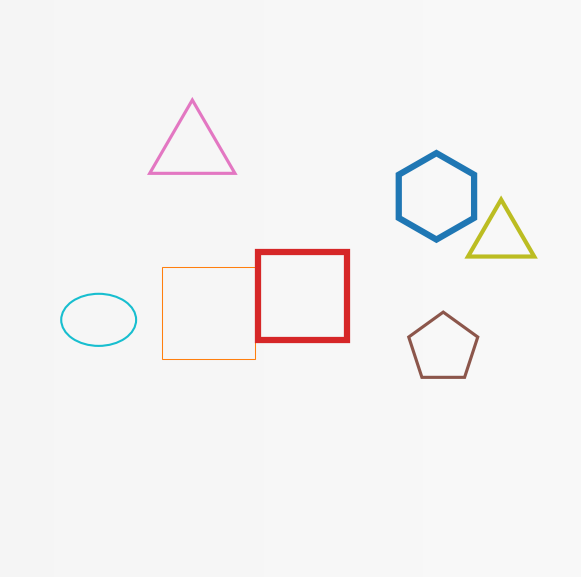[{"shape": "hexagon", "thickness": 3, "radius": 0.37, "center": [0.751, 0.659]}, {"shape": "square", "thickness": 0.5, "radius": 0.4, "center": [0.359, 0.456]}, {"shape": "square", "thickness": 3, "radius": 0.38, "center": [0.52, 0.487]}, {"shape": "pentagon", "thickness": 1.5, "radius": 0.31, "center": [0.763, 0.396]}, {"shape": "triangle", "thickness": 1.5, "radius": 0.42, "center": [0.331, 0.741]}, {"shape": "triangle", "thickness": 2, "radius": 0.33, "center": [0.862, 0.588]}, {"shape": "oval", "thickness": 1, "radius": 0.32, "center": [0.17, 0.445]}]